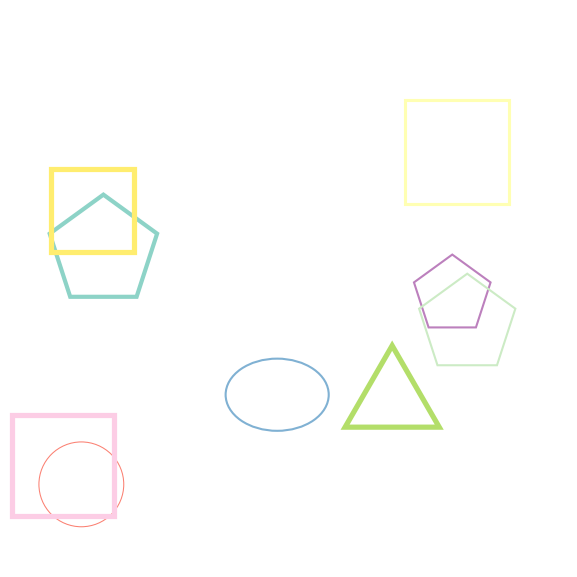[{"shape": "pentagon", "thickness": 2, "radius": 0.49, "center": [0.179, 0.564]}, {"shape": "square", "thickness": 1.5, "radius": 0.45, "center": [0.792, 0.737]}, {"shape": "circle", "thickness": 0.5, "radius": 0.37, "center": [0.141, 0.16]}, {"shape": "oval", "thickness": 1, "radius": 0.45, "center": [0.48, 0.316]}, {"shape": "triangle", "thickness": 2.5, "radius": 0.47, "center": [0.679, 0.307]}, {"shape": "square", "thickness": 2.5, "radius": 0.44, "center": [0.11, 0.193]}, {"shape": "pentagon", "thickness": 1, "radius": 0.35, "center": [0.783, 0.489]}, {"shape": "pentagon", "thickness": 1, "radius": 0.44, "center": [0.809, 0.438]}, {"shape": "square", "thickness": 2.5, "radius": 0.36, "center": [0.16, 0.635]}]